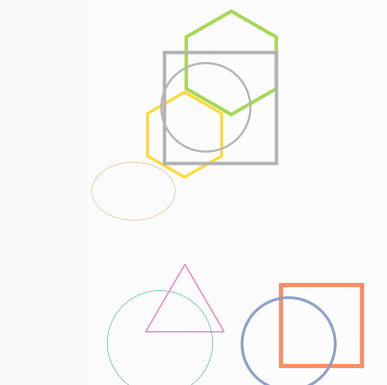[{"shape": "circle", "thickness": 0.5, "radius": 0.68, "center": [0.413, 0.109]}, {"shape": "square", "thickness": 3, "radius": 0.52, "center": [0.829, 0.154]}, {"shape": "circle", "thickness": 2, "radius": 0.6, "center": [0.745, 0.107]}, {"shape": "triangle", "thickness": 1, "radius": 0.58, "center": [0.477, 0.197]}, {"shape": "hexagon", "thickness": 2.5, "radius": 0.67, "center": [0.597, 0.837]}, {"shape": "hexagon", "thickness": 2, "radius": 0.55, "center": [0.476, 0.65]}, {"shape": "oval", "thickness": 0.5, "radius": 0.54, "center": [0.345, 0.503]}, {"shape": "square", "thickness": 2.5, "radius": 0.72, "center": [0.568, 0.721]}, {"shape": "circle", "thickness": 1.5, "radius": 0.57, "center": [0.531, 0.721]}]